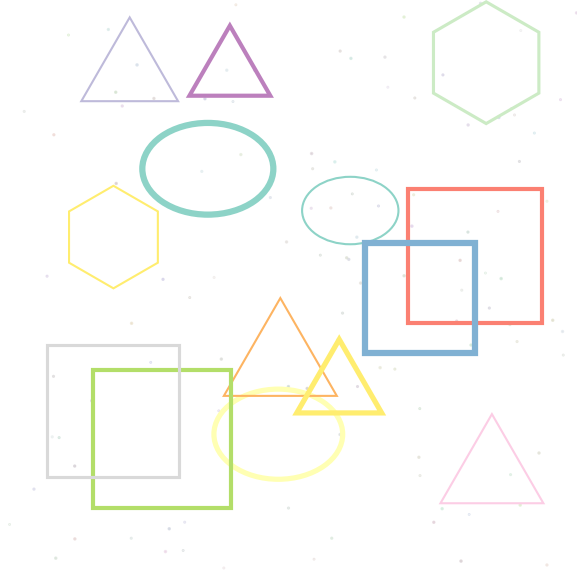[{"shape": "oval", "thickness": 1, "radius": 0.42, "center": [0.607, 0.635]}, {"shape": "oval", "thickness": 3, "radius": 0.57, "center": [0.36, 0.707]}, {"shape": "oval", "thickness": 2.5, "radius": 0.56, "center": [0.482, 0.247]}, {"shape": "triangle", "thickness": 1, "radius": 0.48, "center": [0.225, 0.872]}, {"shape": "square", "thickness": 2, "radius": 0.58, "center": [0.823, 0.555]}, {"shape": "square", "thickness": 3, "radius": 0.47, "center": [0.727, 0.483]}, {"shape": "triangle", "thickness": 1, "radius": 0.56, "center": [0.485, 0.37]}, {"shape": "square", "thickness": 2, "radius": 0.6, "center": [0.281, 0.239]}, {"shape": "triangle", "thickness": 1, "radius": 0.51, "center": [0.852, 0.179]}, {"shape": "square", "thickness": 1.5, "radius": 0.57, "center": [0.196, 0.287]}, {"shape": "triangle", "thickness": 2, "radius": 0.4, "center": [0.398, 0.874]}, {"shape": "hexagon", "thickness": 1.5, "radius": 0.53, "center": [0.842, 0.891]}, {"shape": "hexagon", "thickness": 1, "radius": 0.44, "center": [0.196, 0.589]}, {"shape": "triangle", "thickness": 2.5, "radius": 0.42, "center": [0.587, 0.327]}]